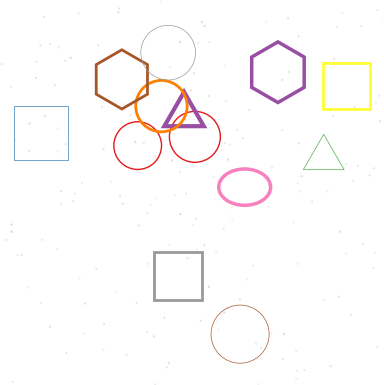[{"shape": "circle", "thickness": 1, "radius": 0.33, "center": [0.506, 0.645]}, {"shape": "circle", "thickness": 1, "radius": 0.31, "center": [0.358, 0.622]}, {"shape": "square", "thickness": 0.5, "radius": 0.35, "center": [0.105, 0.654]}, {"shape": "triangle", "thickness": 0.5, "radius": 0.31, "center": [0.841, 0.59]}, {"shape": "triangle", "thickness": 3, "radius": 0.3, "center": [0.478, 0.702]}, {"shape": "hexagon", "thickness": 2.5, "radius": 0.39, "center": [0.722, 0.812]}, {"shape": "circle", "thickness": 2, "radius": 0.33, "center": [0.419, 0.724]}, {"shape": "square", "thickness": 2, "radius": 0.3, "center": [0.9, 0.777]}, {"shape": "circle", "thickness": 0.5, "radius": 0.38, "center": [0.624, 0.132]}, {"shape": "hexagon", "thickness": 2, "radius": 0.38, "center": [0.317, 0.794]}, {"shape": "oval", "thickness": 2.5, "radius": 0.34, "center": [0.635, 0.514]}, {"shape": "circle", "thickness": 0.5, "radius": 0.36, "center": [0.437, 0.863]}, {"shape": "square", "thickness": 2, "radius": 0.31, "center": [0.463, 0.282]}]